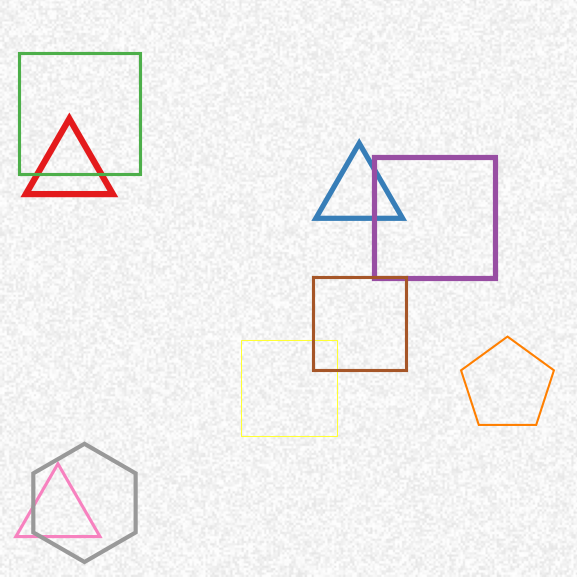[{"shape": "triangle", "thickness": 3, "radius": 0.43, "center": [0.12, 0.707]}, {"shape": "triangle", "thickness": 2.5, "radius": 0.43, "center": [0.622, 0.664]}, {"shape": "square", "thickness": 1.5, "radius": 0.53, "center": [0.138, 0.803]}, {"shape": "square", "thickness": 2.5, "radius": 0.53, "center": [0.753, 0.622]}, {"shape": "pentagon", "thickness": 1, "radius": 0.42, "center": [0.879, 0.332]}, {"shape": "square", "thickness": 0.5, "radius": 0.42, "center": [0.501, 0.328]}, {"shape": "square", "thickness": 1.5, "radius": 0.4, "center": [0.622, 0.439]}, {"shape": "triangle", "thickness": 1.5, "radius": 0.42, "center": [0.1, 0.112]}, {"shape": "hexagon", "thickness": 2, "radius": 0.51, "center": [0.146, 0.128]}]